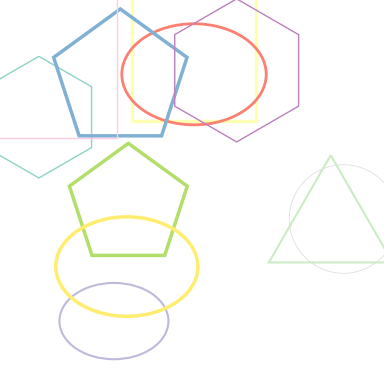[{"shape": "hexagon", "thickness": 1, "radius": 0.79, "center": [0.101, 0.696]}, {"shape": "square", "thickness": 2.5, "radius": 0.8, "center": [0.503, 0.847]}, {"shape": "oval", "thickness": 1.5, "radius": 0.71, "center": [0.296, 0.166]}, {"shape": "oval", "thickness": 2, "radius": 0.94, "center": [0.504, 0.807]}, {"shape": "pentagon", "thickness": 2.5, "radius": 0.91, "center": [0.313, 0.795]}, {"shape": "pentagon", "thickness": 2.5, "radius": 0.8, "center": [0.333, 0.467]}, {"shape": "square", "thickness": 1, "radius": 0.99, "center": [0.104, 0.84]}, {"shape": "circle", "thickness": 0.5, "radius": 0.71, "center": [0.892, 0.431]}, {"shape": "hexagon", "thickness": 1, "radius": 0.93, "center": [0.615, 0.817]}, {"shape": "triangle", "thickness": 1.5, "radius": 0.93, "center": [0.859, 0.411]}, {"shape": "oval", "thickness": 2.5, "radius": 0.92, "center": [0.329, 0.308]}]